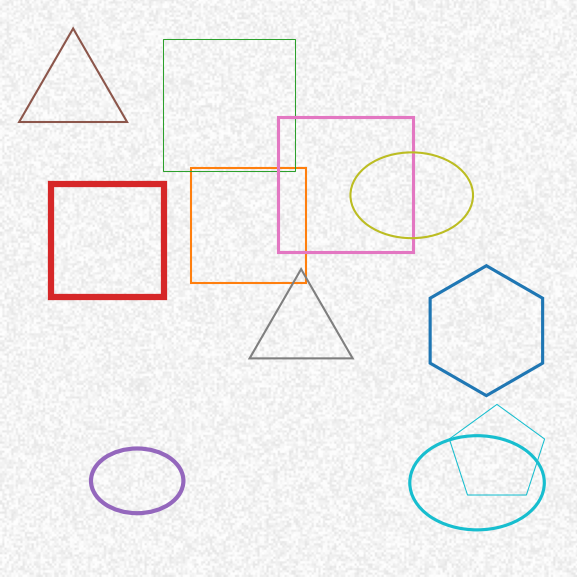[{"shape": "hexagon", "thickness": 1.5, "radius": 0.56, "center": [0.842, 0.427]}, {"shape": "square", "thickness": 1, "radius": 0.5, "center": [0.43, 0.608]}, {"shape": "square", "thickness": 0.5, "radius": 0.57, "center": [0.397, 0.818]}, {"shape": "square", "thickness": 3, "radius": 0.49, "center": [0.186, 0.582]}, {"shape": "oval", "thickness": 2, "radius": 0.4, "center": [0.238, 0.166]}, {"shape": "triangle", "thickness": 1, "radius": 0.54, "center": [0.127, 0.842]}, {"shape": "square", "thickness": 1.5, "radius": 0.58, "center": [0.598, 0.68]}, {"shape": "triangle", "thickness": 1, "radius": 0.52, "center": [0.521, 0.43]}, {"shape": "oval", "thickness": 1, "radius": 0.53, "center": [0.713, 0.661]}, {"shape": "oval", "thickness": 1.5, "radius": 0.58, "center": [0.826, 0.163]}, {"shape": "pentagon", "thickness": 0.5, "radius": 0.43, "center": [0.861, 0.212]}]